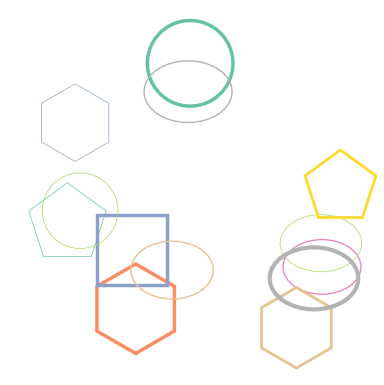[{"shape": "circle", "thickness": 2.5, "radius": 0.56, "center": [0.494, 0.836]}, {"shape": "pentagon", "thickness": 0.5, "radius": 0.53, "center": [0.175, 0.419]}, {"shape": "hexagon", "thickness": 2.5, "radius": 0.58, "center": [0.352, 0.198]}, {"shape": "hexagon", "thickness": 0.5, "radius": 0.5, "center": [0.195, 0.681]}, {"shape": "square", "thickness": 2.5, "radius": 0.46, "center": [0.343, 0.351]}, {"shape": "oval", "thickness": 1, "radius": 0.51, "center": [0.836, 0.307]}, {"shape": "circle", "thickness": 0.5, "radius": 0.49, "center": [0.208, 0.453]}, {"shape": "oval", "thickness": 0.5, "radius": 0.53, "center": [0.833, 0.368]}, {"shape": "pentagon", "thickness": 2, "radius": 0.48, "center": [0.884, 0.513]}, {"shape": "oval", "thickness": 1, "radius": 0.54, "center": [0.447, 0.299]}, {"shape": "hexagon", "thickness": 2, "radius": 0.52, "center": [0.77, 0.149]}, {"shape": "oval", "thickness": 3, "radius": 0.57, "center": [0.816, 0.277]}, {"shape": "oval", "thickness": 1, "radius": 0.57, "center": [0.488, 0.762]}]